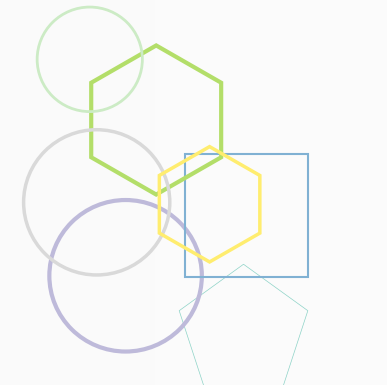[{"shape": "pentagon", "thickness": 0.5, "radius": 0.87, "center": [0.628, 0.139]}, {"shape": "circle", "thickness": 3, "radius": 0.98, "center": [0.324, 0.284]}, {"shape": "square", "thickness": 1.5, "radius": 0.8, "center": [0.636, 0.439]}, {"shape": "hexagon", "thickness": 3, "radius": 0.97, "center": [0.403, 0.688]}, {"shape": "circle", "thickness": 2.5, "radius": 0.94, "center": [0.25, 0.474]}, {"shape": "circle", "thickness": 2, "radius": 0.68, "center": [0.232, 0.846]}, {"shape": "hexagon", "thickness": 2.5, "radius": 0.75, "center": [0.541, 0.469]}]